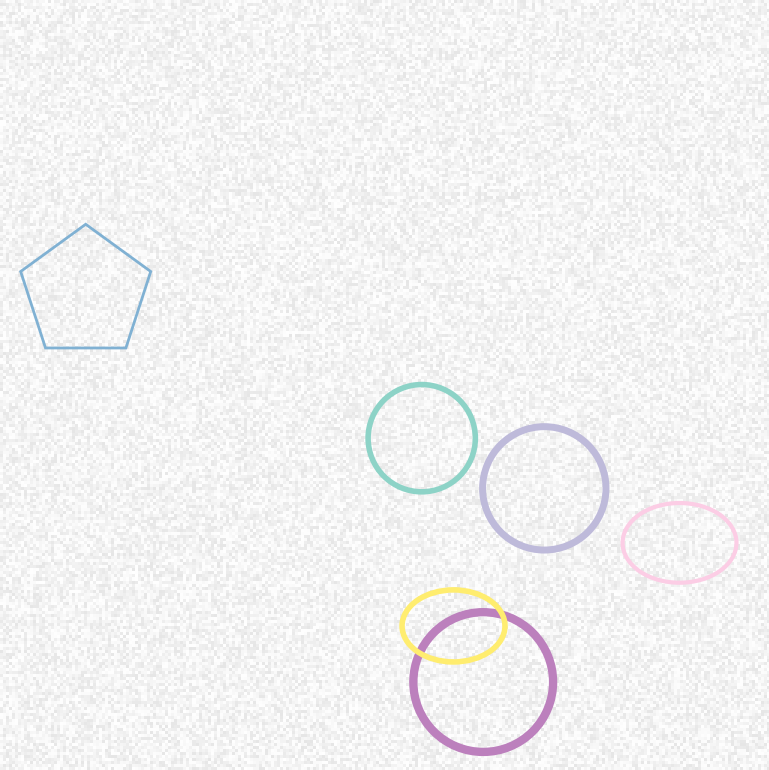[{"shape": "circle", "thickness": 2, "radius": 0.35, "center": [0.548, 0.431]}, {"shape": "circle", "thickness": 2.5, "radius": 0.4, "center": [0.707, 0.366]}, {"shape": "pentagon", "thickness": 1, "radius": 0.44, "center": [0.111, 0.62]}, {"shape": "oval", "thickness": 1.5, "radius": 0.37, "center": [0.883, 0.295]}, {"shape": "circle", "thickness": 3, "radius": 0.45, "center": [0.628, 0.114]}, {"shape": "oval", "thickness": 2, "radius": 0.33, "center": [0.589, 0.187]}]